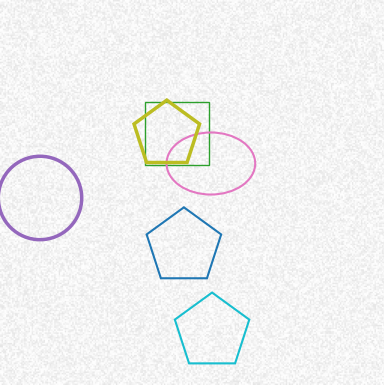[{"shape": "pentagon", "thickness": 1.5, "radius": 0.51, "center": [0.478, 0.36]}, {"shape": "square", "thickness": 1, "radius": 0.41, "center": [0.46, 0.654]}, {"shape": "circle", "thickness": 2.5, "radius": 0.54, "center": [0.104, 0.486]}, {"shape": "oval", "thickness": 1.5, "radius": 0.58, "center": [0.548, 0.575]}, {"shape": "pentagon", "thickness": 2.5, "radius": 0.45, "center": [0.433, 0.65]}, {"shape": "pentagon", "thickness": 1.5, "radius": 0.51, "center": [0.551, 0.138]}]